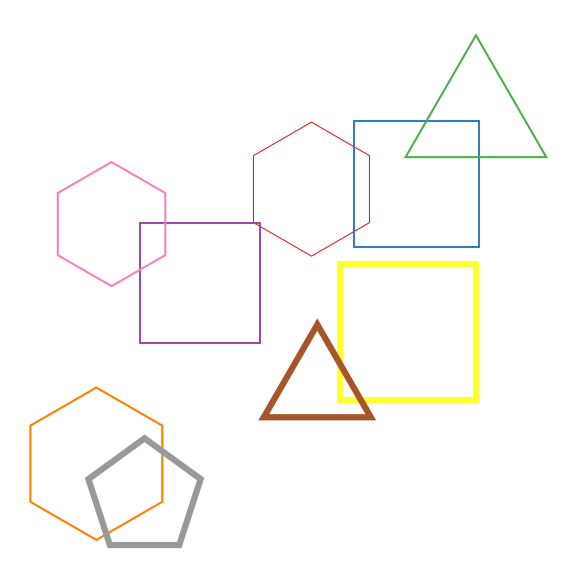[{"shape": "hexagon", "thickness": 0.5, "radius": 0.58, "center": [0.539, 0.672]}, {"shape": "square", "thickness": 1, "radius": 0.54, "center": [0.722, 0.681]}, {"shape": "triangle", "thickness": 1, "radius": 0.7, "center": [0.824, 0.797]}, {"shape": "square", "thickness": 1, "radius": 0.52, "center": [0.347, 0.51]}, {"shape": "hexagon", "thickness": 1, "radius": 0.66, "center": [0.167, 0.196]}, {"shape": "square", "thickness": 3, "radius": 0.59, "center": [0.706, 0.424]}, {"shape": "triangle", "thickness": 3, "radius": 0.54, "center": [0.549, 0.33]}, {"shape": "hexagon", "thickness": 1, "radius": 0.54, "center": [0.193, 0.611]}, {"shape": "pentagon", "thickness": 3, "radius": 0.51, "center": [0.25, 0.138]}]